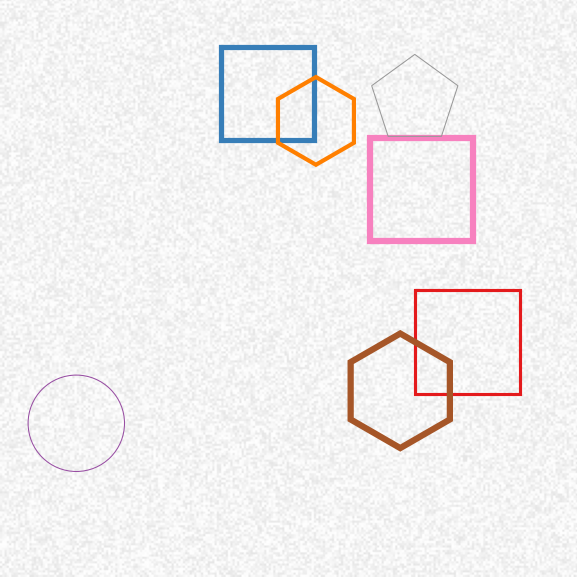[{"shape": "square", "thickness": 1.5, "radius": 0.45, "center": [0.809, 0.407]}, {"shape": "square", "thickness": 2.5, "radius": 0.4, "center": [0.463, 0.837]}, {"shape": "circle", "thickness": 0.5, "radius": 0.42, "center": [0.132, 0.266]}, {"shape": "hexagon", "thickness": 2, "radius": 0.38, "center": [0.547, 0.79]}, {"shape": "hexagon", "thickness": 3, "radius": 0.5, "center": [0.693, 0.322]}, {"shape": "square", "thickness": 3, "radius": 0.45, "center": [0.73, 0.671]}, {"shape": "pentagon", "thickness": 0.5, "radius": 0.39, "center": [0.718, 0.826]}]